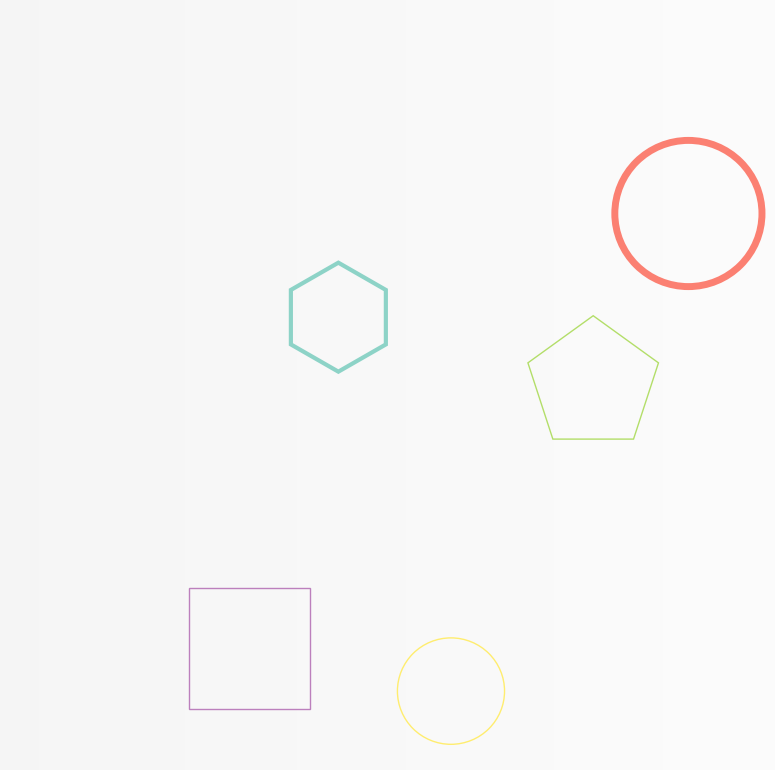[{"shape": "hexagon", "thickness": 1.5, "radius": 0.35, "center": [0.437, 0.588]}, {"shape": "circle", "thickness": 2.5, "radius": 0.47, "center": [0.888, 0.723]}, {"shape": "pentagon", "thickness": 0.5, "radius": 0.44, "center": [0.765, 0.501]}, {"shape": "square", "thickness": 0.5, "radius": 0.39, "center": [0.322, 0.158]}, {"shape": "circle", "thickness": 0.5, "radius": 0.35, "center": [0.582, 0.102]}]